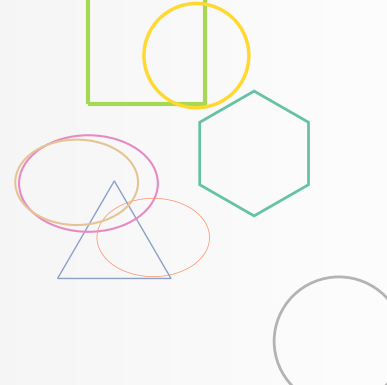[{"shape": "hexagon", "thickness": 2, "radius": 0.81, "center": [0.656, 0.601]}, {"shape": "oval", "thickness": 0.5, "radius": 0.73, "center": [0.395, 0.383]}, {"shape": "triangle", "thickness": 1, "radius": 0.84, "center": [0.295, 0.361]}, {"shape": "oval", "thickness": 1.5, "radius": 0.9, "center": [0.228, 0.523]}, {"shape": "square", "thickness": 3, "radius": 0.75, "center": [0.378, 0.881]}, {"shape": "circle", "thickness": 2.5, "radius": 0.68, "center": [0.507, 0.856]}, {"shape": "oval", "thickness": 1.5, "radius": 0.79, "center": [0.198, 0.526]}, {"shape": "circle", "thickness": 2, "radius": 0.84, "center": [0.875, 0.114]}]